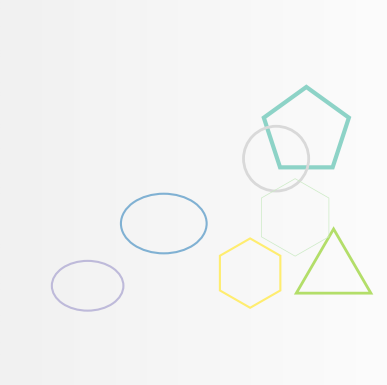[{"shape": "pentagon", "thickness": 3, "radius": 0.58, "center": [0.791, 0.659]}, {"shape": "oval", "thickness": 1.5, "radius": 0.46, "center": [0.226, 0.258]}, {"shape": "oval", "thickness": 1.5, "radius": 0.55, "center": [0.423, 0.419]}, {"shape": "triangle", "thickness": 2, "radius": 0.56, "center": [0.861, 0.294]}, {"shape": "circle", "thickness": 2, "radius": 0.42, "center": [0.713, 0.588]}, {"shape": "hexagon", "thickness": 0.5, "radius": 0.5, "center": [0.762, 0.435]}, {"shape": "hexagon", "thickness": 1.5, "radius": 0.45, "center": [0.645, 0.291]}]